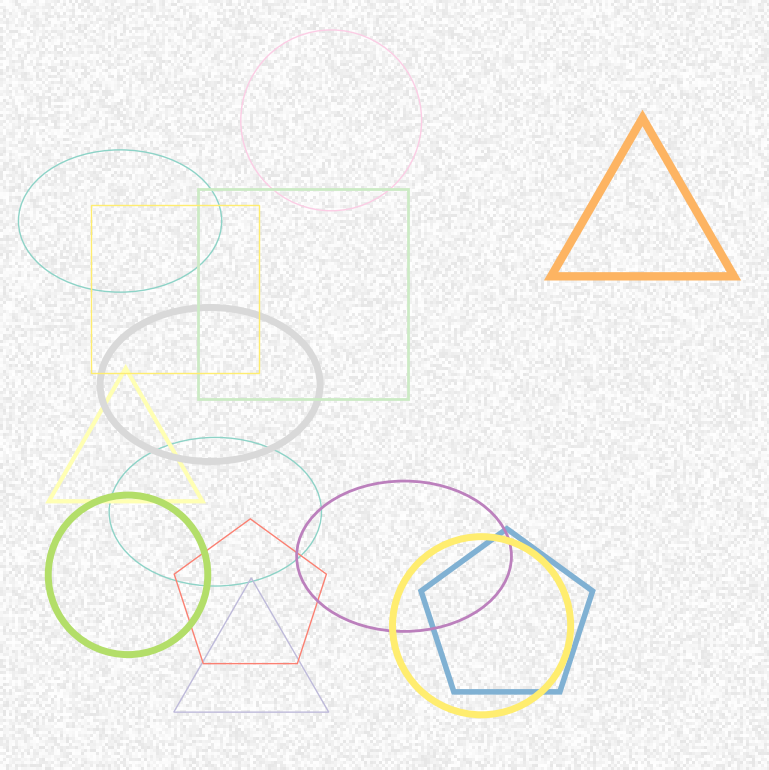[{"shape": "oval", "thickness": 0.5, "radius": 0.69, "center": [0.28, 0.335]}, {"shape": "oval", "thickness": 0.5, "radius": 0.66, "center": [0.156, 0.713]}, {"shape": "triangle", "thickness": 1.5, "radius": 0.58, "center": [0.163, 0.407]}, {"shape": "triangle", "thickness": 0.5, "radius": 0.58, "center": [0.326, 0.133]}, {"shape": "pentagon", "thickness": 0.5, "radius": 0.52, "center": [0.325, 0.222]}, {"shape": "pentagon", "thickness": 2, "radius": 0.59, "center": [0.658, 0.196]}, {"shape": "triangle", "thickness": 3, "radius": 0.69, "center": [0.834, 0.71]}, {"shape": "circle", "thickness": 2.5, "radius": 0.52, "center": [0.166, 0.253]}, {"shape": "circle", "thickness": 0.5, "radius": 0.59, "center": [0.43, 0.844]}, {"shape": "oval", "thickness": 2.5, "radius": 0.71, "center": [0.273, 0.501]}, {"shape": "oval", "thickness": 1, "radius": 0.7, "center": [0.525, 0.278]}, {"shape": "square", "thickness": 1, "radius": 0.68, "center": [0.393, 0.618]}, {"shape": "square", "thickness": 0.5, "radius": 0.55, "center": [0.227, 0.624]}, {"shape": "circle", "thickness": 2.5, "radius": 0.58, "center": [0.625, 0.187]}]